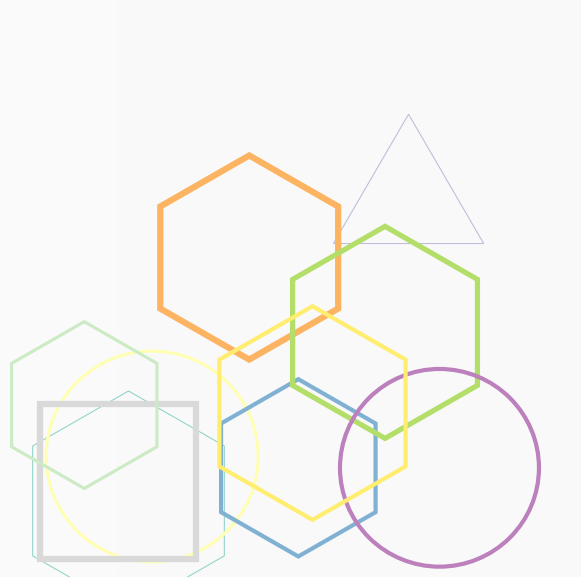[{"shape": "hexagon", "thickness": 0.5, "radius": 0.95, "center": [0.221, 0.132]}, {"shape": "circle", "thickness": 1.5, "radius": 0.91, "center": [0.262, 0.209]}, {"shape": "triangle", "thickness": 0.5, "radius": 0.75, "center": [0.703, 0.652]}, {"shape": "hexagon", "thickness": 2, "radius": 0.77, "center": [0.513, 0.189]}, {"shape": "hexagon", "thickness": 3, "radius": 0.88, "center": [0.429, 0.553]}, {"shape": "hexagon", "thickness": 2.5, "radius": 0.92, "center": [0.662, 0.424]}, {"shape": "square", "thickness": 3, "radius": 0.67, "center": [0.203, 0.166]}, {"shape": "circle", "thickness": 2, "radius": 0.86, "center": [0.756, 0.189]}, {"shape": "hexagon", "thickness": 1.5, "radius": 0.72, "center": [0.145, 0.298]}, {"shape": "hexagon", "thickness": 2, "radius": 0.92, "center": [0.538, 0.284]}]